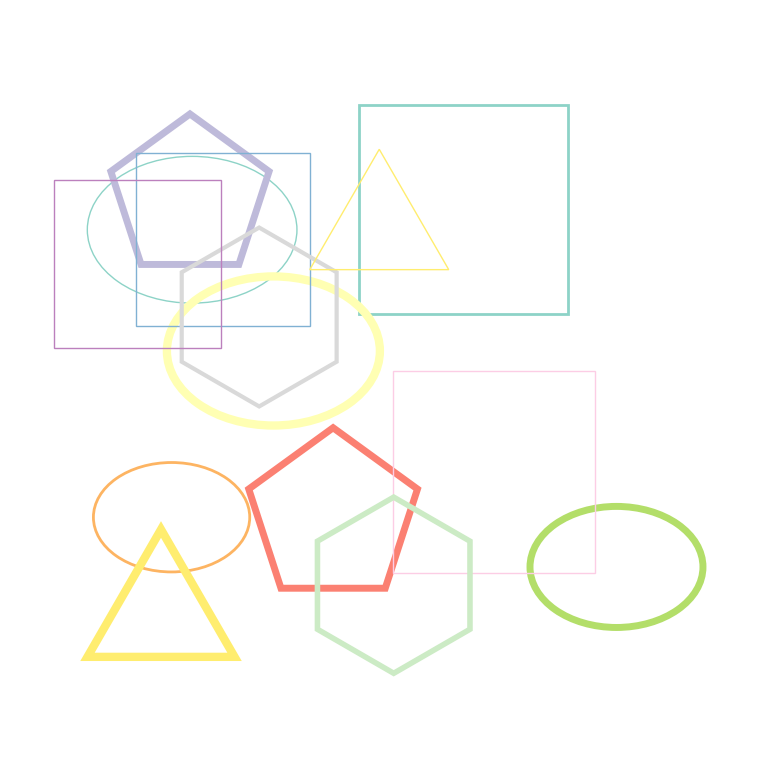[{"shape": "square", "thickness": 1, "radius": 0.68, "center": [0.602, 0.728]}, {"shape": "oval", "thickness": 0.5, "radius": 0.68, "center": [0.25, 0.702]}, {"shape": "oval", "thickness": 3, "radius": 0.69, "center": [0.355, 0.544]}, {"shape": "pentagon", "thickness": 2.5, "radius": 0.54, "center": [0.247, 0.744]}, {"shape": "pentagon", "thickness": 2.5, "radius": 0.58, "center": [0.433, 0.329]}, {"shape": "square", "thickness": 0.5, "radius": 0.56, "center": [0.29, 0.689]}, {"shape": "oval", "thickness": 1, "radius": 0.51, "center": [0.223, 0.328]}, {"shape": "oval", "thickness": 2.5, "radius": 0.56, "center": [0.801, 0.264]}, {"shape": "square", "thickness": 0.5, "radius": 0.66, "center": [0.641, 0.387]}, {"shape": "hexagon", "thickness": 1.5, "radius": 0.58, "center": [0.337, 0.588]}, {"shape": "square", "thickness": 0.5, "radius": 0.54, "center": [0.178, 0.657]}, {"shape": "hexagon", "thickness": 2, "radius": 0.57, "center": [0.511, 0.24]}, {"shape": "triangle", "thickness": 0.5, "radius": 0.52, "center": [0.493, 0.702]}, {"shape": "triangle", "thickness": 3, "radius": 0.55, "center": [0.209, 0.202]}]